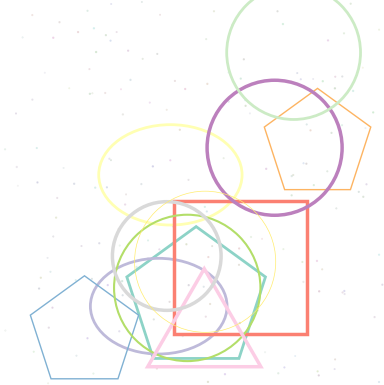[{"shape": "pentagon", "thickness": 2, "radius": 0.95, "center": [0.509, 0.222]}, {"shape": "oval", "thickness": 2, "radius": 0.93, "center": [0.443, 0.546]}, {"shape": "oval", "thickness": 2, "radius": 0.89, "center": [0.412, 0.205]}, {"shape": "square", "thickness": 2.5, "radius": 0.87, "center": [0.625, 0.305]}, {"shape": "pentagon", "thickness": 1, "radius": 0.74, "center": [0.219, 0.136]}, {"shape": "pentagon", "thickness": 1, "radius": 0.73, "center": [0.825, 0.625]}, {"shape": "circle", "thickness": 1.5, "radius": 0.95, "center": [0.486, 0.252]}, {"shape": "triangle", "thickness": 2.5, "radius": 0.85, "center": [0.531, 0.132]}, {"shape": "circle", "thickness": 2.5, "radius": 0.71, "center": [0.433, 0.335]}, {"shape": "circle", "thickness": 2.5, "radius": 0.88, "center": [0.713, 0.616]}, {"shape": "circle", "thickness": 2, "radius": 0.87, "center": [0.763, 0.863]}, {"shape": "circle", "thickness": 0.5, "radius": 0.92, "center": [0.533, 0.32]}]